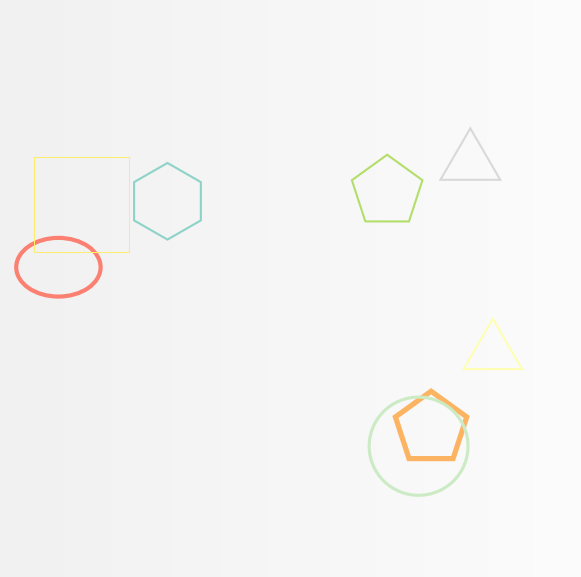[{"shape": "hexagon", "thickness": 1, "radius": 0.33, "center": [0.288, 0.651]}, {"shape": "triangle", "thickness": 1, "radius": 0.29, "center": [0.848, 0.389]}, {"shape": "oval", "thickness": 2, "radius": 0.36, "center": [0.1, 0.536]}, {"shape": "pentagon", "thickness": 2.5, "radius": 0.32, "center": [0.742, 0.257]}, {"shape": "pentagon", "thickness": 1, "radius": 0.32, "center": [0.666, 0.667]}, {"shape": "triangle", "thickness": 1, "radius": 0.3, "center": [0.809, 0.717]}, {"shape": "circle", "thickness": 1.5, "radius": 0.43, "center": [0.72, 0.227]}, {"shape": "square", "thickness": 0.5, "radius": 0.41, "center": [0.14, 0.645]}]